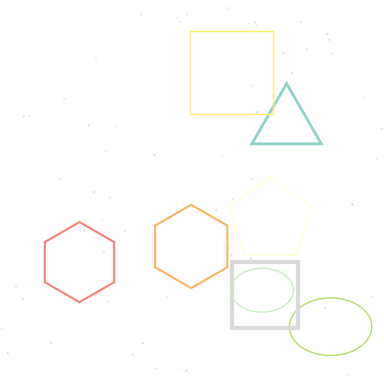[{"shape": "triangle", "thickness": 2, "radius": 0.52, "center": [0.744, 0.678]}, {"shape": "pentagon", "thickness": 0.5, "radius": 0.56, "center": [0.702, 0.428]}, {"shape": "hexagon", "thickness": 1.5, "radius": 0.52, "center": [0.207, 0.319]}, {"shape": "hexagon", "thickness": 1.5, "radius": 0.54, "center": [0.497, 0.36]}, {"shape": "oval", "thickness": 1, "radius": 0.54, "center": [0.859, 0.151]}, {"shape": "square", "thickness": 3, "radius": 0.43, "center": [0.688, 0.234]}, {"shape": "oval", "thickness": 1, "radius": 0.41, "center": [0.681, 0.246]}, {"shape": "square", "thickness": 1, "radius": 0.54, "center": [0.602, 0.812]}]